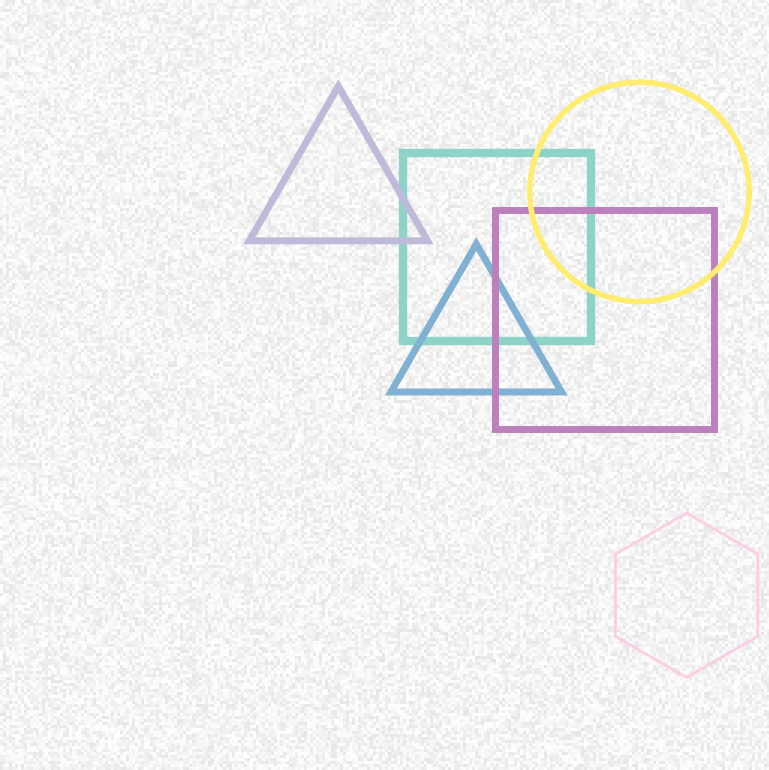[{"shape": "square", "thickness": 3, "radius": 0.61, "center": [0.645, 0.679]}, {"shape": "triangle", "thickness": 2.5, "radius": 0.67, "center": [0.439, 0.754]}, {"shape": "triangle", "thickness": 2.5, "radius": 0.64, "center": [0.619, 0.555]}, {"shape": "hexagon", "thickness": 1, "radius": 0.53, "center": [0.892, 0.227]}, {"shape": "square", "thickness": 2.5, "radius": 0.71, "center": [0.785, 0.585]}, {"shape": "circle", "thickness": 2, "radius": 0.71, "center": [0.83, 0.751]}]